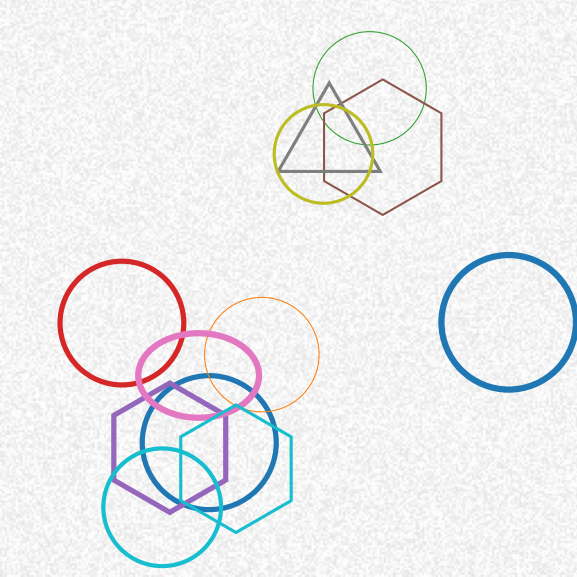[{"shape": "circle", "thickness": 3, "radius": 0.58, "center": [0.881, 0.441]}, {"shape": "circle", "thickness": 2.5, "radius": 0.58, "center": [0.362, 0.233]}, {"shape": "circle", "thickness": 0.5, "radius": 0.5, "center": [0.453, 0.385]}, {"shape": "circle", "thickness": 0.5, "radius": 0.49, "center": [0.64, 0.846]}, {"shape": "circle", "thickness": 2.5, "radius": 0.54, "center": [0.211, 0.44]}, {"shape": "hexagon", "thickness": 2.5, "radius": 0.56, "center": [0.294, 0.224]}, {"shape": "hexagon", "thickness": 1, "radius": 0.59, "center": [0.663, 0.744]}, {"shape": "oval", "thickness": 3, "radius": 0.52, "center": [0.344, 0.349]}, {"shape": "triangle", "thickness": 1.5, "radius": 0.51, "center": [0.57, 0.753]}, {"shape": "circle", "thickness": 1.5, "radius": 0.43, "center": [0.56, 0.733]}, {"shape": "hexagon", "thickness": 1.5, "radius": 0.55, "center": [0.409, 0.187]}, {"shape": "circle", "thickness": 2, "radius": 0.51, "center": [0.281, 0.121]}]